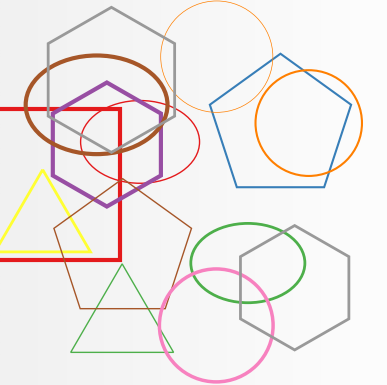[{"shape": "oval", "thickness": 1, "radius": 0.77, "center": [0.361, 0.631]}, {"shape": "square", "thickness": 3, "radius": 0.98, "center": [0.113, 0.521]}, {"shape": "pentagon", "thickness": 1.5, "radius": 0.96, "center": [0.724, 0.669]}, {"shape": "triangle", "thickness": 1, "radius": 0.77, "center": [0.315, 0.161]}, {"shape": "oval", "thickness": 2, "radius": 0.74, "center": [0.64, 0.317]}, {"shape": "hexagon", "thickness": 3, "radius": 0.81, "center": [0.276, 0.625]}, {"shape": "circle", "thickness": 1.5, "radius": 0.69, "center": [0.797, 0.68]}, {"shape": "circle", "thickness": 0.5, "radius": 0.72, "center": [0.559, 0.853]}, {"shape": "triangle", "thickness": 2, "radius": 0.71, "center": [0.11, 0.417]}, {"shape": "oval", "thickness": 3, "radius": 0.92, "center": [0.249, 0.728]}, {"shape": "pentagon", "thickness": 1, "radius": 0.93, "center": [0.317, 0.349]}, {"shape": "circle", "thickness": 2.5, "radius": 0.73, "center": [0.558, 0.155]}, {"shape": "hexagon", "thickness": 2, "radius": 0.81, "center": [0.76, 0.253]}, {"shape": "hexagon", "thickness": 2, "radius": 0.94, "center": [0.288, 0.793]}]